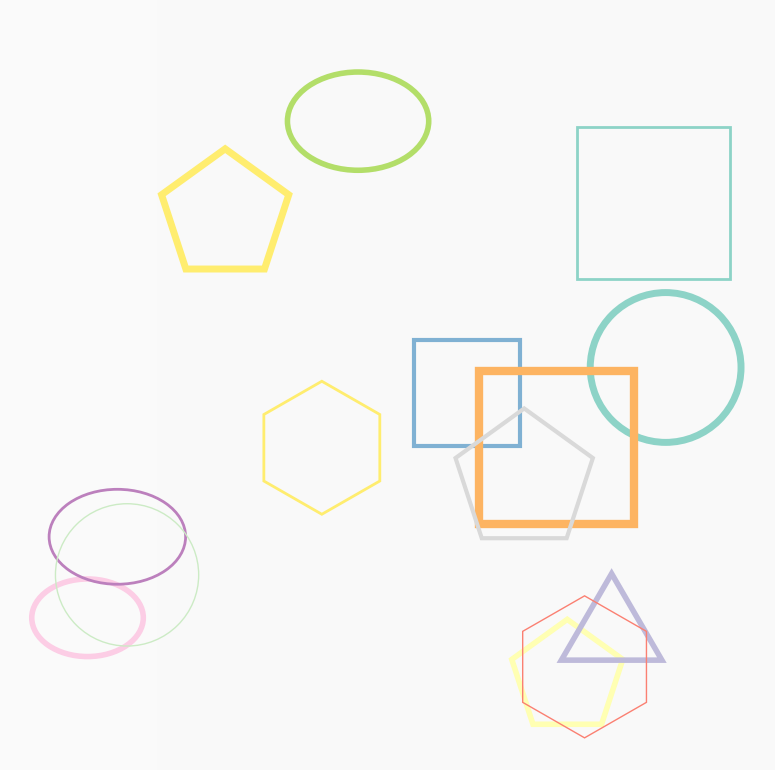[{"shape": "circle", "thickness": 2.5, "radius": 0.49, "center": [0.859, 0.523]}, {"shape": "square", "thickness": 1, "radius": 0.49, "center": [0.843, 0.736]}, {"shape": "pentagon", "thickness": 2, "radius": 0.38, "center": [0.732, 0.12]}, {"shape": "triangle", "thickness": 2, "radius": 0.37, "center": [0.789, 0.18]}, {"shape": "hexagon", "thickness": 0.5, "radius": 0.46, "center": [0.754, 0.134]}, {"shape": "square", "thickness": 1.5, "radius": 0.34, "center": [0.603, 0.49]}, {"shape": "square", "thickness": 3, "radius": 0.5, "center": [0.718, 0.419]}, {"shape": "oval", "thickness": 2, "radius": 0.46, "center": [0.462, 0.843]}, {"shape": "oval", "thickness": 2, "radius": 0.36, "center": [0.113, 0.198]}, {"shape": "pentagon", "thickness": 1.5, "radius": 0.47, "center": [0.676, 0.376]}, {"shape": "oval", "thickness": 1, "radius": 0.44, "center": [0.151, 0.303]}, {"shape": "circle", "thickness": 0.5, "radius": 0.46, "center": [0.164, 0.253]}, {"shape": "hexagon", "thickness": 1, "radius": 0.43, "center": [0.415, 0.419]}, {"shape": "pentagon", "thickness": 2.5, "radius": 0.43, "center": [0.291, 0.72]}]